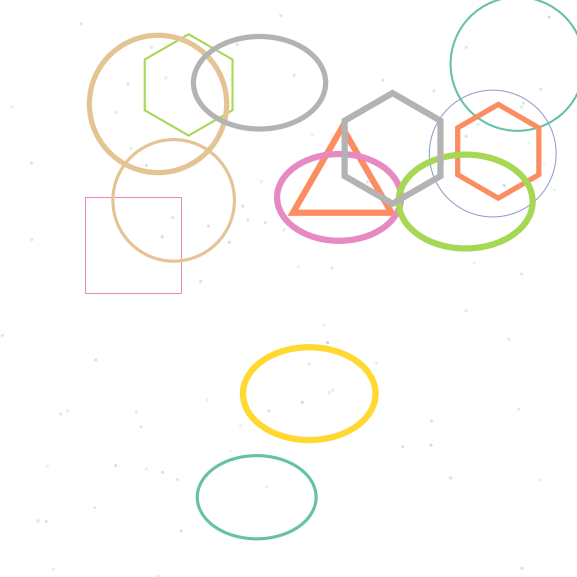[{"shape": "circle", "thickness": 1, "radius": 0.58, "center": [0.896, 0.888]}, {"shape": "oval", "thickness": 1.5, "radius": 0.51, "center": [0.444, 0.138]}, {"shape": "hexagon", "thickness": 2.5, "radius": 0.41, "center": [0.863, 0.737]}, {"shape": "triangle", "thickness": 3, "radius": 0.49, "center": [0.593, 0.68]}, {"shape": "circle", "thickness": 0.5, "radius": 0.55, "center": [0.853, 0.733]}, {"shape": "square", "thickness": 0.5, "radius": 0.42, "center": [0.231, 0.575]}, {"shape": "oval", "thickness": 3, "radius": 0.54, "center": [0.587, 0.657]}, {"shape": "hexagon", "thickness": 1, "radius": 0.44, "center": [0.327, 0.852]}, {"shape": "oval", "thickness": 3, "radius": 0.58, "center": [0.806, 0.65]}, {"shape": "oval", "thickness": 3, "radius": 0.57, "center": [0.536, 0.317]}, {"shape": "circle", "thickness": 2.5, "radius": 0.59, "center": [0.274, 0.819]}, {"shape": "circle", "thickness": 1.5, "radius": 0.53, "center": [0.301, 0.652]}, {"shape": "oval", "thickness": 2.5, "radius": 0.57, "center": [0.449, 0.856]}, {"shape": "hexagon", "thickness": 3, "radius": 0.48, "center": [0.68, 0.742]}]